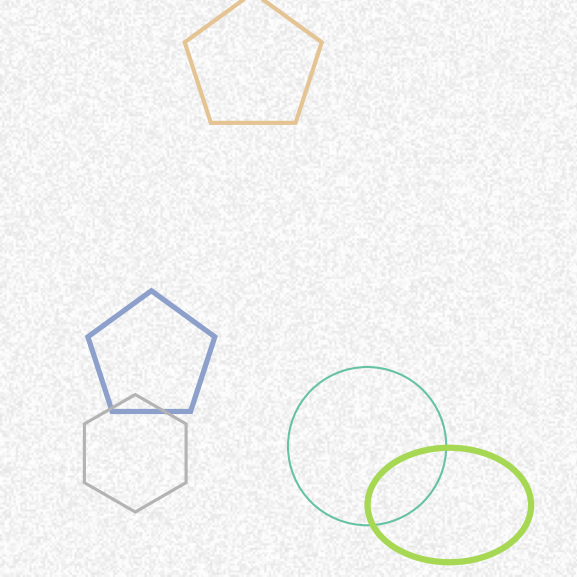[{"shape": "circle", "thickness": 1, "radius": 0.69, "center": [0.636, 0.227]}, {"shape": "pentagon", "thickness": 2.5, "radius": 0.58, "center": [0.262, 0.38]}, {"shape": "oval", "thickness": 3, "radius": 0.71, "center": [0.778, 0.125]}, {"shape": "pentagon", "thickness": 2, "radius": 0.62, "center": [0.438, 0.887]}, {"shape": "hexagon", "thickness": 1.5, "radius": 0.51, "center": [0.234, 0.214]}]